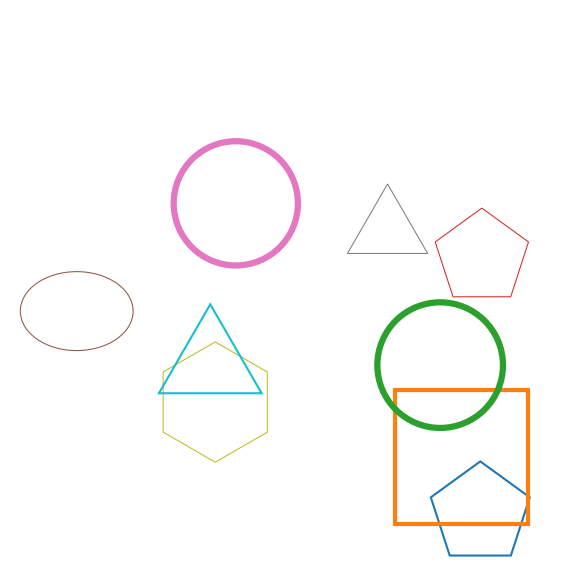[{"shape": "pentagon", "thickness": 1, "radius": 0.45, "center": [0.832, 0.11]}, {"shape": "square", "thickness": 2, "radius": 0.58, "center": [0.799, 0.208]}, {"shape": "circle", "thickness": 3, "radius": 0.54, "center": [0.762, 0.367]}, {"shape": "pentagon", "thickness": 0.5, "radius": 0.42, "center": [0.834, 0.554]}, {"shape": "oval", "thickness": 0.5, "radius": 0.49, "center": [0.133, 0.46]}, {"shape": "circle", "thickness": 3, "radius": 0.54, "center": [0.408, 0.647]}, {"shape": "triangle", "thickness": 0.5, "radius": 0.4, "center": [0.671, 0.6]}, {"shape": "hexagon", "thickness": 0.5, "radius": 0.52, "center": [0.373, 0.303]}, {"shape": "triangle", "thickness": 1, "radius": 0.51, "center": [0.364, 0.37]}]